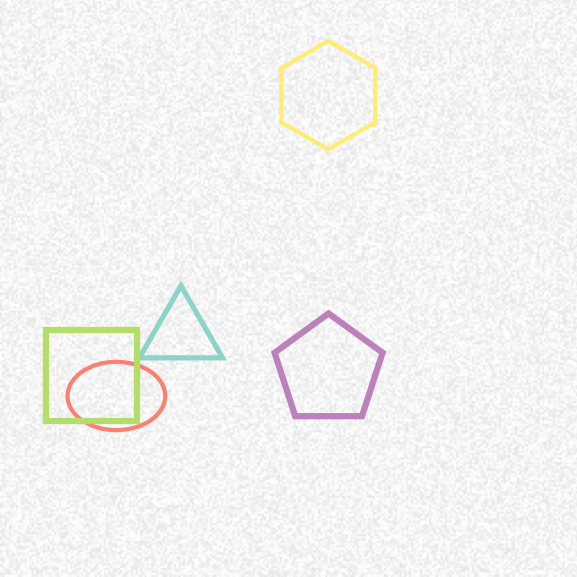[{"shape": "triangle", "thickness": 2.5, "radius": 0.42, "center": [0.313, 0.421]}, {"shape": "oval", "thickness": 2, "radius": 0.42, "center": [0.202, 0.313]}, {"shape": "square", "thickness": 3, "radius": 0.39, "center": [0.158, 0.348]}, {"shape": "pentagon", "thickness": 3, "radius": 0.49, "center": [0.569, 0.358]}, {"shape": "hexagon", "thickness": 2, "radius": 0.47, "center": [0.569, 0.834]}]